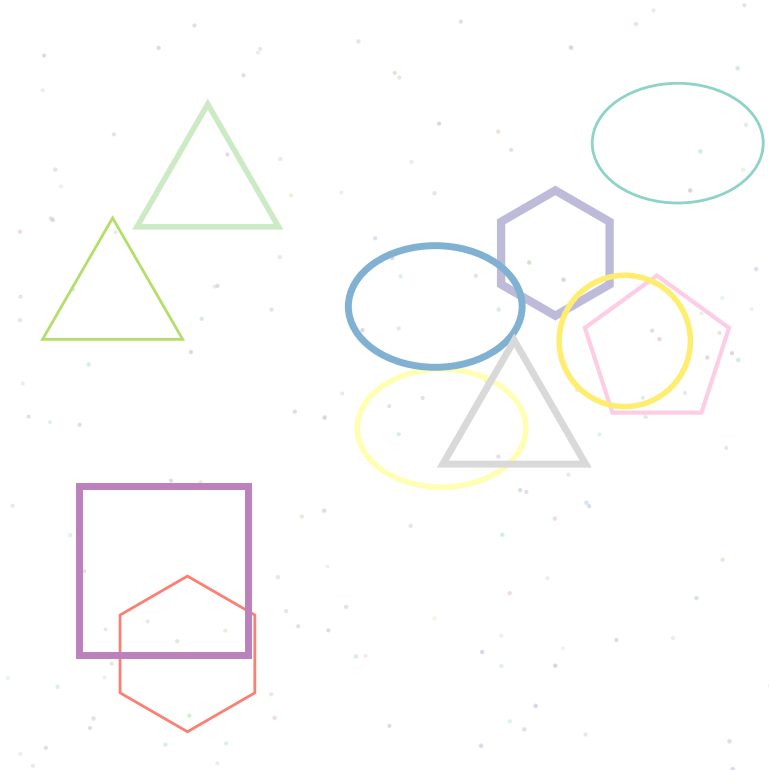[{"shape": "oval", "thickness": 1, "radius": 0.56, "center": [0.88, 0.814]}, {"shape": "oval", "thickness": 2, "radius": 0.55, "center": [0.573, 0.444]}, {"shape": "hexagon", "thickness": 3, "radius": 0.41, "center": [0.721, 0.671]}, {"shape": "hexagon", "thickness": 1, "radius": 0.51, "center": [0.243, 0.151]}, {"shape": "oval", "thickness": 2.5, "radius": 0.56, "center": [0.565, 0.602]}, {"shape": "triangle", "thickness": 1, "radius": 0.53, "center": [0.146, 0.612]}, {"shape": "pentagon", "thickness": 1.5, "radius": 0.49, "center": [0.853, 0.544]}, {"shape": "triangle", "thickness": 2.5, "radius": 0.54, "center": [0.668, 0.451]}, {"shape": "square", "thickness": 2.5, "radius": 0.55, "center": [0.212, 0.259]}, {"shape": "triangle", "thickness": 2, "radius": 0.53, "center": [0.27, 0.759]}, {"shape": "circle", "thickness": 2, "radius": 0.43, "center": [0.811, 0.557]}]